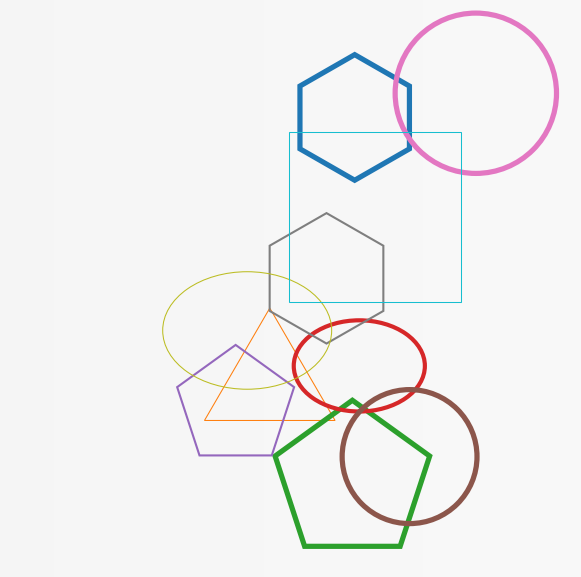[{"shape": "hexagon", "thickness": 2.5, "radius": 0.54, "center": [0.61, 0.796]}, {"shape": "triangle", "thickness": 0.5, "radius": 0.65, "center": [0.464, 0.336]}, {"shape": "pentagon", "thickness": 2.5, "radius": 0.7, "center": [0.606, 0.166]}, {"shape": "oval", "thickness": 2, "radius": 0.56, "center": [0.618, 0.366]}, {"shape": "pentagon", "thickness": 1, "radius": 0.53, "center": [0.405, 0.296]}, {"shape": "circle", "thickness": 2.5, "radius": 0.58, "center": [0.705, 0.208]}, {"shape": "circle", "thickness": 2.5, "radius": 0.69, "center": [0.819, 0.838]}, {"shape": "hexagon", "thickness": 1, "radius": 0.56, "center": [0.562, 0.517]}, {"shape": "oval", "thickness": 0.5, "radius": 0.73, "center": [0.425, 0.427]}, {"shape": "square", "thickness": 0.5, "radius": 0.74, "center": [0.645, 0.624]}]